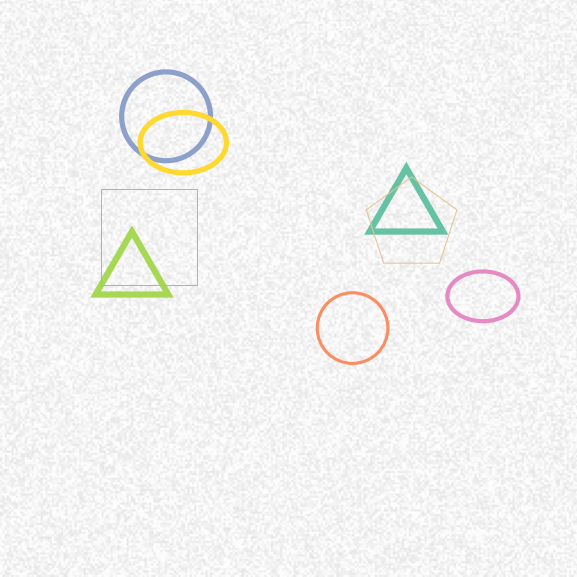[{"shape": "triangle", "thickness": 3, "radius": 0.37, "center": [0.704, 0.635]}, {"shape": "circle", "thickness": 1.5, "radius": 0.31, "center": [0.61, 0.431]}, {"shape": "circle", "thickness": 2.5, "radius": 0.38, "center": [0.288, 0.798]}, {"shape": "oval", "thickness": 2, "radius": 0.31, "center": [0.836, 0.486]}, {"shape": "triangle", "thickness": 3, "radius": 0.36, "center": [0.228, 0.525]}, {"shape": "oval", "thickness": 2.5, "radius": 0.37, "center": [0.317, 0.752]}, {"shape": "pentagon", "thickness": 0.5, "radius": 0.41, "center": [0.713, 0.61]}, {"shape": "square", "thickness": 0.5, "radius": 0.42, "center": [0.258, 0.589]}]